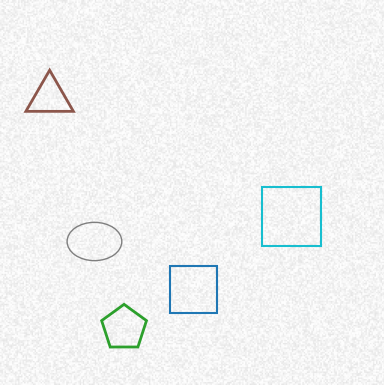[{"shape": "square", "thickness": 1.5, "radius": 0.31, "center": [0.503, 0.248]}, {"shape": "pentagon", "thickness": 2, "radius": 0.31, "center": [0.322, 0.148]}, {"shape": "triangle", "thickness": 2, "radius": 0.36, "center": [0.129, 0.746]}, {"shape": "oval", "thickness": 1, "radius": 0.36, "center": [0.245, 0.373]}, {"shape": "square", "thickness": 1.5, "radius": 0.38, "center": [0.758, 0.437]}]